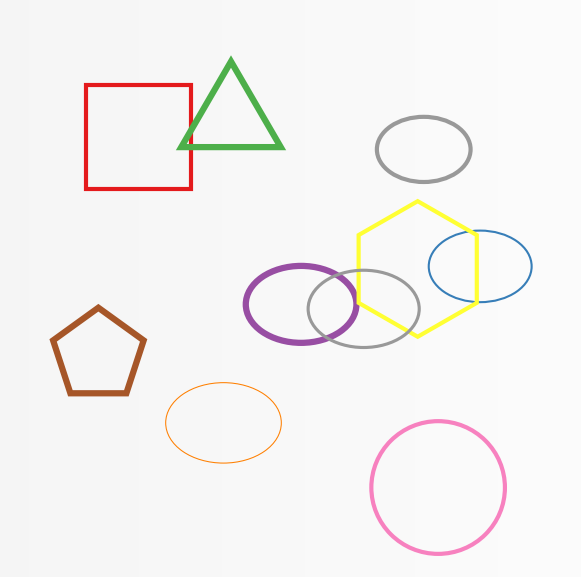[{"shape": "square", "thickness": 2, "radius": 0.45, "center": [0.239, 0.762]}, {"shape": "oval", "thickness": 1, "radius": 0.44, "center": [0.826, 0.538]}, {"shape": "triangle", "thickness": 3, "radius": 0.49, "center": [0.397, 0.794]}, {"shape": "oval", "thickness": 3, "radius": 0.48, "center": [0.518, 0.472]}, {"shape": "oval", "thickness": 0.5, "radius": 0.5, "center": [0.385, 0.267]}, {"shape": "hexagon", "thickness": 2, "radius": 0.59, "center": [0.719, 0.533]}, {"shape": "pentagon", "thickness": 3, "radius": 0.41, "center": [0.169, 0.384]}, {"shape": "circle", "thickness": 2, "radius": 0.57, "center": [0.754, 0.155]}, {"shape": "oval", "thickness": 1.5, "radius": 0.48, "center": [0.626, 0.464]}, {"shape": "oval", "thickness": 2, "radius": 0.4, "center": [0.729, 0.74]}]